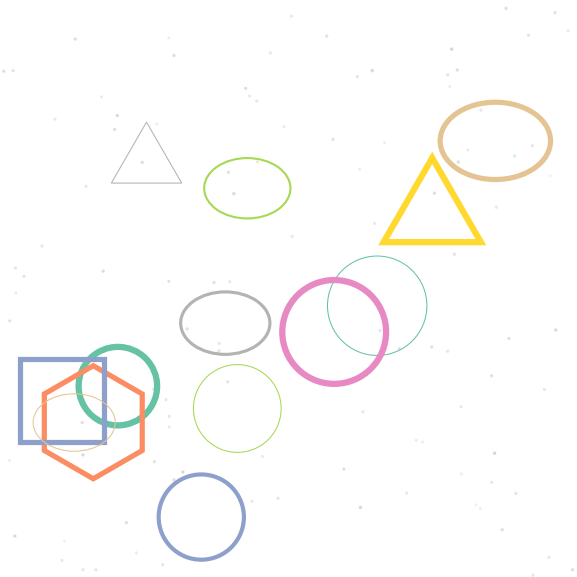[{"shape": "circle", "thickness": 3, "radius": 0.34, "center": [0.204, 0.331]}, {"shape": "circle", "thickness": 0.5, "radius": 0.43, "center": [0.653, 0.47]}, {"shape": "hexagon", "thickness": 2.5, "radius": 0.49, "center": [0.162, 0.268]}, {"shape": "square", "thickness": 2.5, "radius": 0.36, "center": [0.107, 0.306]}, {"shape": "circle", "thickness": 2, "radius": 0.37, "center": [0.349, 0.104]}, {"shape": "circle", "thickness": 3, "radius": 0.45, "center": [0.579, 0.424]}, {"shape": "circle", "thickness": 0.5, "radius": 0.38, "center": [0.411, 0.292]}, {"shape": "oval", "thickness": 1, "radius": 0.37, "center": [0.428, 0.673]}, {"shape": "triangle", "thickness": 3, "radius": 0.49, "center": [0.748, 0.628]}, {"shape": "oval", "thickness": 0.5, "radius": 0.36, "center": [0.128, 0.268]}, {"shape": "oval", "thickness": 2.5, "radius": 0.48, "center": [0.858, 0.755]}, {"shape": "triangle", "thickness": 0.5, "radius": 0.35, "center": [0.254, 0.717]}, {"shape": "oval", "thickness": 1.5, "radius": 0.39, "center": [0.39, 0.44]}]